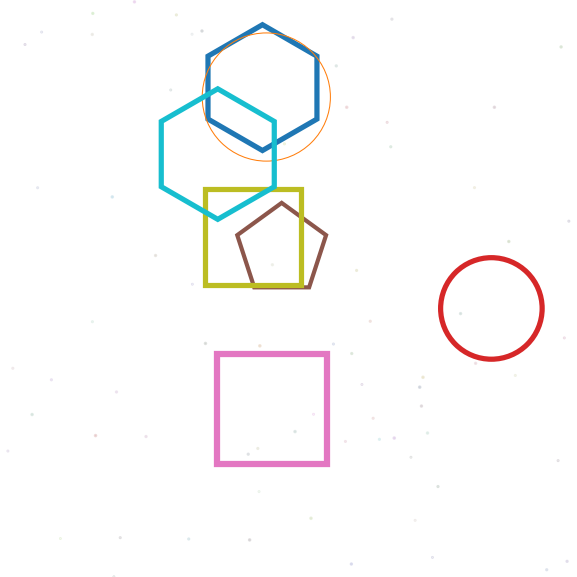[{"shape": "hexagon", "thickness": 2.5, "radius": 0.54, "center": [0.454, 0.847]}, {"shape": "circle", "thickness": 0.5, "radius": 0.55, "center": [0.461, 0.831]}, {"shape": "circle", "thickness": 2.5, "radius": 0.44, "center": [0.851, 0.465]}, {"shape": "pentagon", "thickness": 2, "radius": 0.4, "center": [0.488, 0.567]}, {"shape": "square", "thickness": 3, "radius": 0.48, "center": [0.47, 0.29]}, {"shape": "square", "thickness": 2.5, "radius": 0.42, "center": [0.438, 0.589]}, {"shape": "hexagon", "thickness": 2.5, "radius": 0.56, "center": [0.377, 0.732]}]